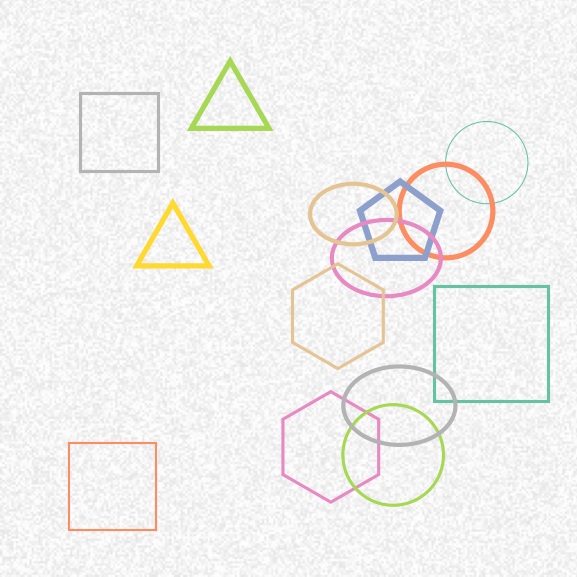[{"shape": "circle", "thickness": 0.5, "radius": 0.36, "center": [0.843, 0.718]}, {"shape": "square", "thickness": 1.5, "radius": 0.5, "center": [0.85, 0.404]}, {"shape": "circle", "thickness": 2.5, "radius": 0.41, "center": [0.772, 0.634]}, {"shape": "square", "thickness": 1, "radius": 0.38, "center": [0.194, 0.157]}, {"shape": "pentagon", "thickness": 3, "radius": 0.37, "center": [0.693, 0.612]}, {"shape": "oval", "thickness": 2, "radius": 0.47, "center": [0.669, 0.552]}, {"shape": "hexagon", "thickness": 1.5, "radius": 0.48, "center": [0.573, 0.225]}, {"shape": "triangle", "thickness": 2.5, "radius": 0.39, "center": [0.399, 0.816]}, {"shape": "circle", "thickness": 1.5, "radius": 0.44, "center": [0.681, 0.211]}, {"shape": "triangle", "thickness": 2.5, "radius": 0.36, "center": [0.299, 0.575]}, {"shape": "oval", "thickness": 2, "radius": 0.37, "center": [0.612, 0.628]}, {"shape": "hexagon", "thickness": 1.5, "radius": 0.45, "center": [0.585, 0.452]}, {"shape": "oval", "thickness": 2, "radius": 0.49, "center": [0.692, 0.297]}, {"shape": "square", "thickness": 1.5, "radius": 0.34, "center": [0.205, 0.771]}]